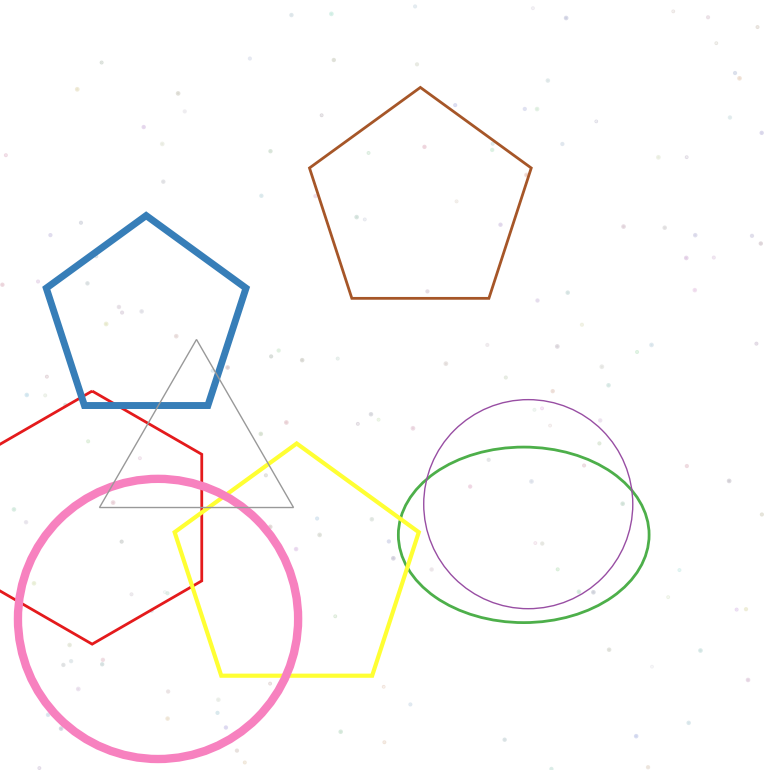[{"shape": "hexagon", "thickness": 1, "radius": 0.82, "center": [0.12, 0.328]}, {"shape": "pentagon", "thickness": 2.5, "radius": 0.68, "center": [0.19, 0.584]}, {"shape": "oval", "thickness": 1, "radius": 0.81, "center": [0.68, 0.305]}, {"shape": "circle", "thickness": 0.5, "radius": 0.68, "center": [0.686, 0.345]}, {"shape": "pentagon", "thickness": 1.5, "radius": 0.83, "center": [0.385, 0.257]}, {"shape": "pentagon", "thickness": 1, "radius": 0.76, "center": [0.546, 0.735]}, {"shape": "circle", "thickness": 3, "radius": 0.91, "center": [0.205, 0.196]}, {"shape": "triangle", "thickness": 0.5, "radius": 0.73, "center": [0.255, 0.414]}]